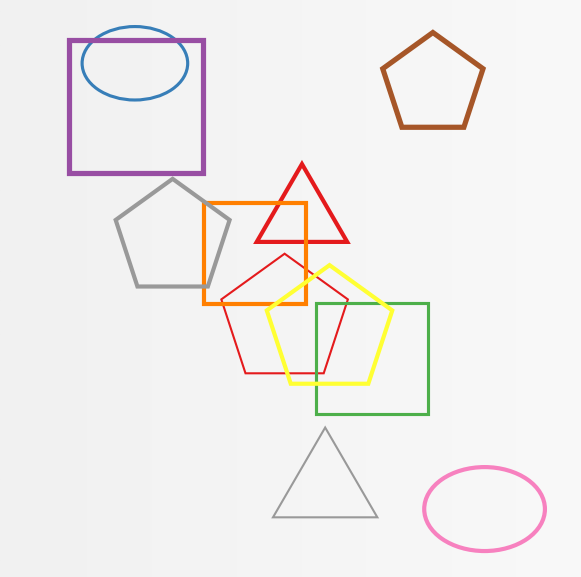[{"shape": "pentagon", "thickness": 1, "radius": 0.57, "center": [0.49, 0.445]}, {"shape": "triangle", "thickness": 2, "radius": 0.45, "center": [0.52, 0.625]}, {"shape": "oval", "thickness": 1.5, "radius": 0.45, "center": [0.232, 0.89]}, {"shape": "square", "thickness": 1.5, "radius": 0.48, "center": [0.639, 0.378]}, {"shape": "square", "thickness": 2.5, "radius": 0.58, "center": [0.235, 0.815]}, {"shape": "square", "thickness": 2, "radius": 0.44, "center": [0.439, 0.56]}, {"shape": "pentagon", "thickness": 2, "radius": 0.57, "center": [0.567, 0.426]}, {"shape": "pentagon", "thickness": 2.5, "radius": 0.45, "center": [0.745, 0.852]}, {"shape": "oval", "thickness": 2, "radius": 0.52, "center": [0.834, 0.118]}, {"shape": "pentagon", "thickness": 2, "radius": 0.52, "center": [0.297, 0.586]}, {"shape": "triangle", "thickness": 1, "radius": 0.52, "center": [0.559, 0.155]}]